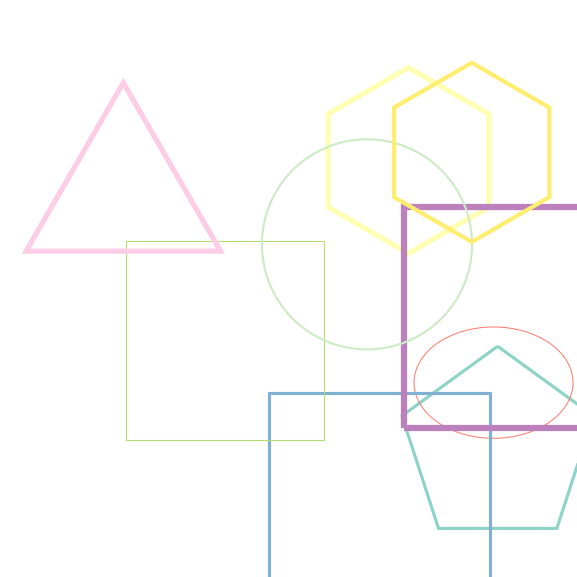[{"shape": "pentagon", "thickness": 1.5, "radius": 0.87, "center": [0.862, 0.225]}, {"shape": "hexagon", "thickness": 2.5, "radius": 0.8, "center": [0.707, 0.721]}, {"shape": "oval", "thickness": 0.5, "radius": 0.69, "center": [0.855, 0.337]}, {"shape": "square", "thickness": 1.5, "radius": 0.96, "center": [0.657, 0.127]}, {"shape": "square", "thickness": 0.5, "radius": 0.86, "center": [0.39, 0.409]}, {"shape": "triangle", "thickness": 2.5, "radius": 0.97, "center": [0.214, 0.661]}, {"shape": "square", "thickness": 3, "radius": 0.96, "center": [0.891, 0.449]}, {"shape": "circle", "thickness": 1, "radius": 0.91, "center": [0.636, 0.576]}, {"shape": "hexagon", "thickness": 2, "radius": 0.78, "center": [0.817, 0.735]}]